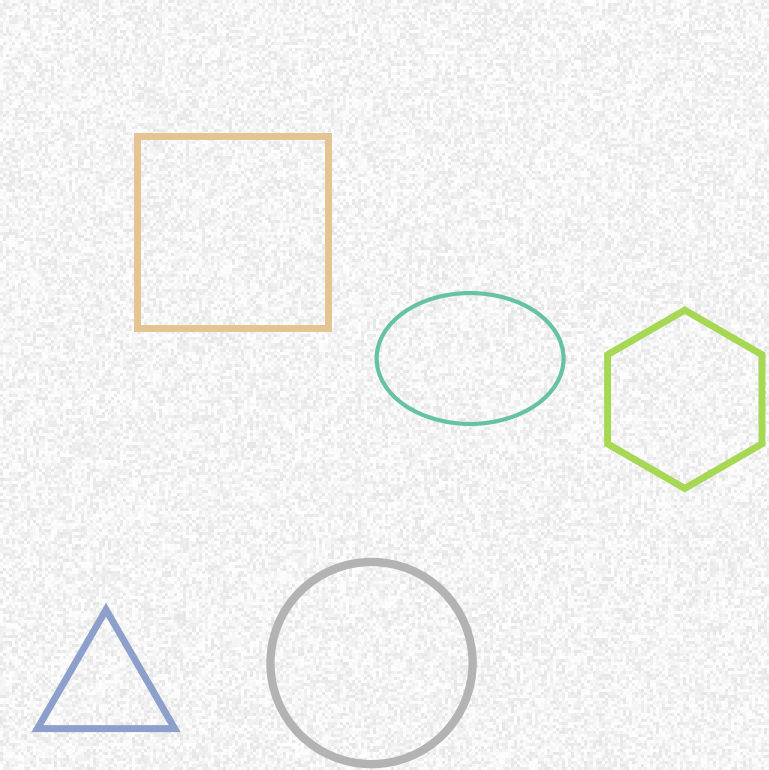[{"shape": "oval", "thickness": 1.5, "radius": 0.61, "center": [0.611, 0.534]}, {"shape": "triangle", "thickness": 2.5, "radius": 0.51, "center": [0.138, 0.105]}, {"shape": "hexagon", "thickness": 2.5, "radius": 0.58, "center": [0.889, 0.481]}, {"shape": "square", "thickness": 2.5, "radius": 0.62, "center": [0.302, 0.699]}, {"shape": "circle", "thickness": 3, "radius": 0.66, "center": [0.482, 0.139]}]